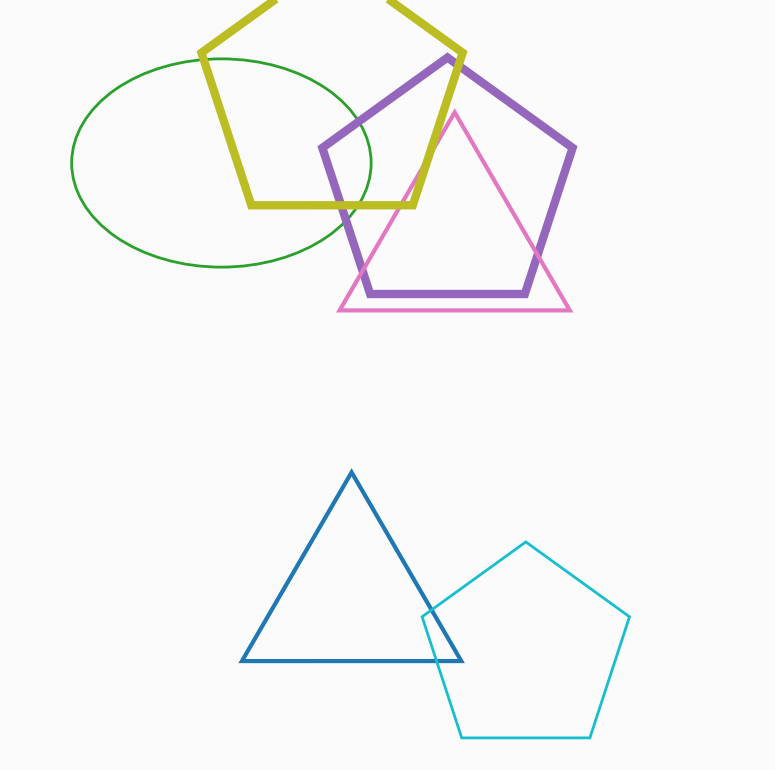[{"shape": "triangle", "thickness": 1.5, "radius": 0.82, "center": [0.454, 0.223]}, {"shape": "oval", "thickness": 1, "radius": 0.97, "center": [0.286, 0.788]}, {"shape": "pentagon", "thickness": 3, "radius": 0.85, "center": [0.577, 0.756]}, {"shape": "triangle", "thickness": 1.5, "radius": 0.86, "center": [0.587, 0.683]}, {"shape": "pentagon", "thickness": 3, "radius": 0.89, "center": [0.428, 0.877]}, {"shape": "pentagon", "thickness": 1, "radius": 0.7, "center": [0.678, 0.156]}]